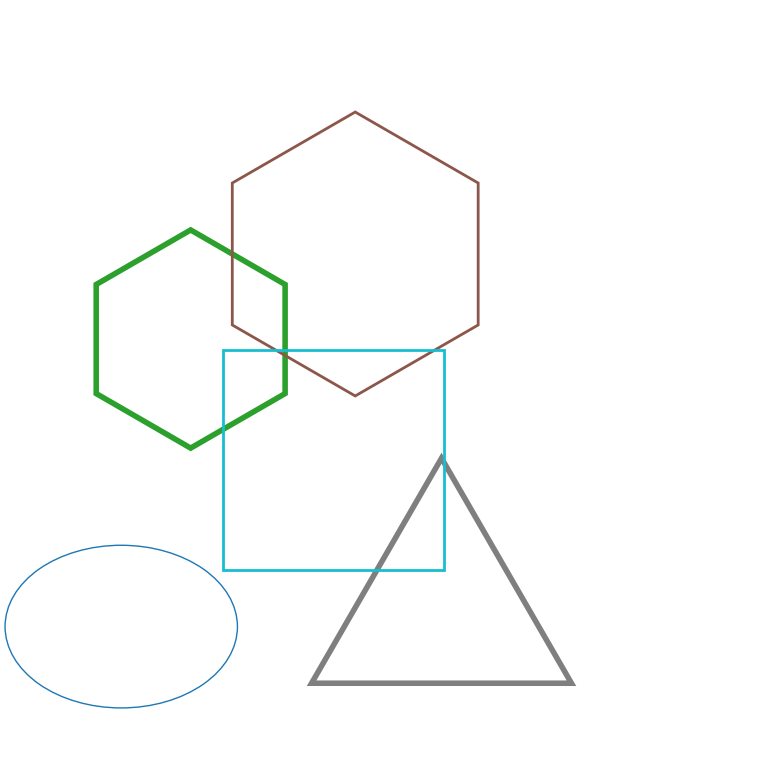[{"shape": "oval", "thickness": 0.5, "radius": 0.75, "center": [0.157, 0.186]}, {"shape": "hexagon", "thickness": 2, "radius": 0.71, "center": [0.248, 0.56]}, {"shape": "hexagon", "thickness": 1, "radius": 0.92, "center": [0.461, 0.67]}, {"shape": "triangle", "thickness": 2, "radius": 0.97, "center": [0.573, 0.21]}, {"shape": "square", "thickness": 1, "radius": 0.72, "center": [0.433, 0.403]}]